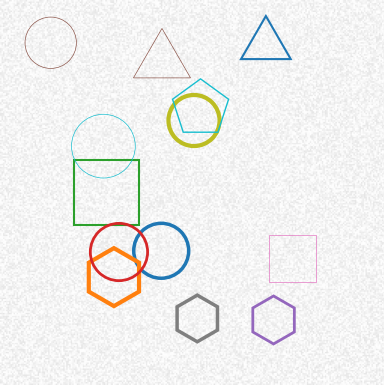[{"shape": "triangle", "thickness": 1.5, "radius": 0.37, "center": [0.691, 0.884]}, {"shape": "circle", "thickness": 2.5, "radius": 0.36, "center": [0.419, 0.349]}, {"shape": "hexagon", "thickness": 3, "radius": 0.38, "center": [0.296, 0.28]}, {"shape": "square", "thickness": 1.5, "radius": 0.42, "center": [0.276, 0.499]}, {"shape": "circle", "thickness": 2, "radius": 0.37, "center": [0.309, 0.345]}, {"shape": "hexagon", "thickness": 2, "radius": 0.31, "center": [0.711, 0.169]}, {"shape": "triangle", "thickness": 0.5, "radius": 0.43, "center": [0.421, 0.841]}, {"shape": "circle", "thickness": 0.5, "radius": 0.33, "center": [0.132, 0.889]}, {"shape": "square", "thickness": 0.5, "radius": 0.3, "center": [0.759, 0.329]}, {"shape": "hexagon", "thickness": 2.5, "radius": 0.3, "center": [0.512, 0.173]}, {"shape": "circle", "thickness": 3, "radius": 0.33, "center": [0.504, 0.687]}, {"shape": "circle", "thickness": 0.5, "radius": 0.41, "center": [0.269, 0.62]}, {"shape": "pentagon", "thickness": 1, "radius": 0.38, "center": [0.521, 0.719]}]